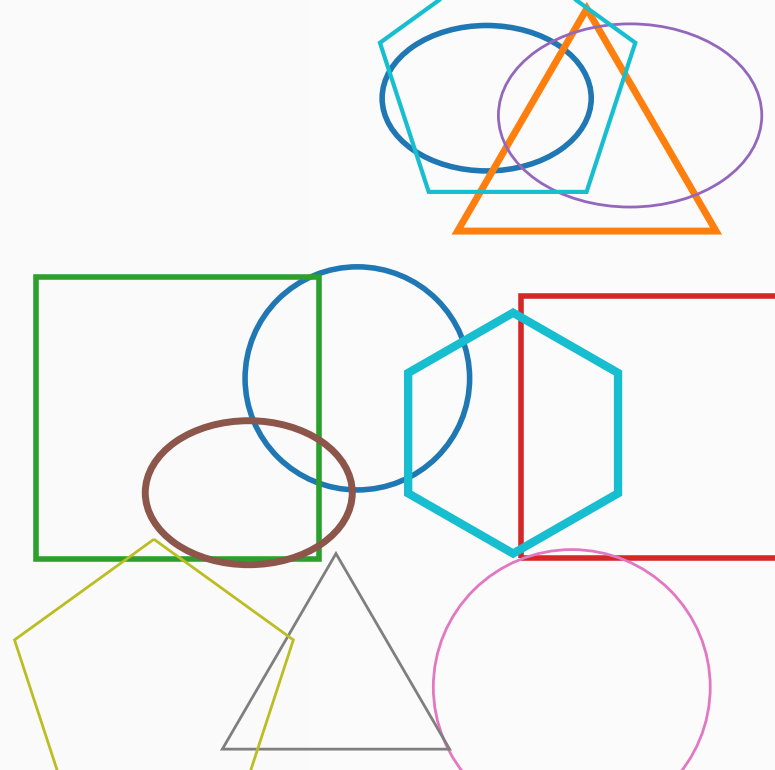[{"shape": "circle", "thickness": 2, "radius": 0.72, "center": [0.461, 0.509]}, {"shape": "oval", "thickness": 2, "radius": 0.67, "center": [0.628, 0.872]}, {"shape": "triangle", "thickness": 2.5, "radius": 0.96, "center": [0.757, 0.796]}, {"shape": "square", "thickness": 2, "radius": 0.92, "center": [0.229, 0.457]}, {"shape": "square", "thickness": 2, "radius": 0.85, "center": [0.843, 0.445]}, {"shape": "oval", "thickness": 1, "radius": 0.85, "center": [0.813, 0.85]}, {"shape": "oval", "thickness": 2.5, "radius": 0.67, "center": [0.321, 0.36]}, {"shape": "circle", "thickness": 1, "radius": 0.89, "center": [0.738, 0.108]}, {"shape": "triangle", "thickness": 1, "radius": 0.85, "center": [0.434, 0.112]}, {"shape": "pentagon", "thickness": 1, "radius": 0.95, "center": [0.199, 0.111]}, {"shape": "hexagon", "thickness": 3, "radius": 0.78, "center": [0.662, 0.437]}, {"shape": "pentagon", "thickness": 1.5, "radius": 0.87, "center": [0.655, 0.891]}]